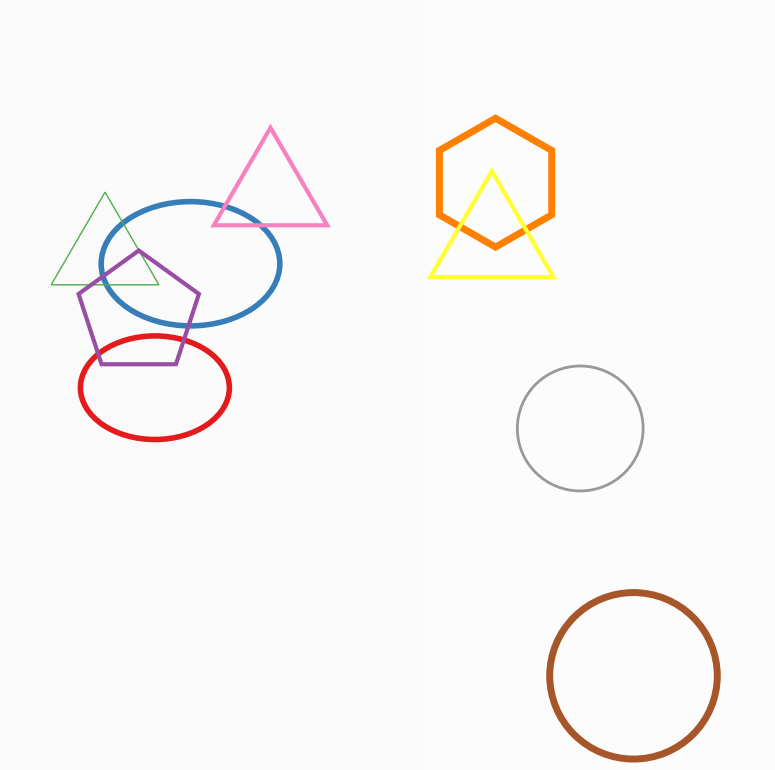[{"shape": "oval", "thickness": 2, "radius": 0.48, "center": [0.2, 0.496]}, {"shape": "oval", "thickness": 2, "radius": 0.58, "center": [0.246, 0.657]}, {"shape": "triangle", "thickness": 0.5, "radius": 0.4, "center": [0.136, 0.67]}, {"shape": "pentagon", "thickness": 1.5, "radius": 0.41, "center": [0.179, 0.593]}, {"shape": "hexagon", "thickness": 2.5, "radius": 0.42, "center": [0.639, 0.763]}, {"shape": "triangle", "thickness": 1.5, "radius": 0.46, "center": [0.635, 0.686]}, {"shape": "circle", "thickness": 2.5, "radius": 0.54, "center": [0.817, 0.122]}, {"shape": "triangle", "thickness": 1.5, "radius": 0.42, "center": [0.349, 0.75]}, {"shape": "circle", "thickness": 1, "radius": 0.41, "center": [0.749, 0.444]}]